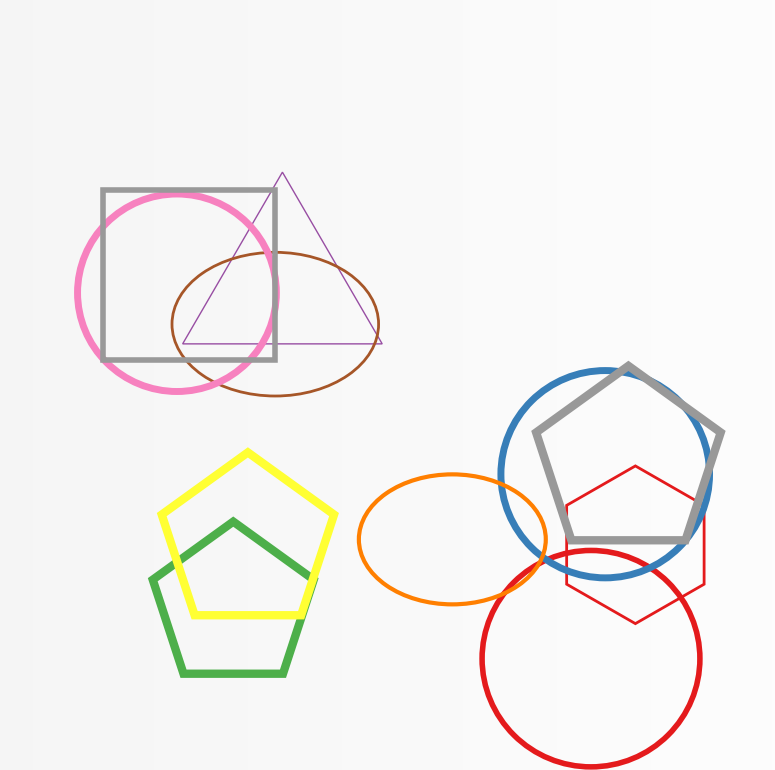[{"shape": "circle", "thickness": 2, "radius": 0.7, "center": [0.763, 0.145]}, {"shape": "hexagon", "thickness": 1, "radius": 0.51, "center": [0.82, 0.292]}, {"shape": "circle", "thickness": 2.5, "radius": 0.67, "center": [0.781, 0.384]}, {"shape": "pentagon", "thickness": 3, "radius": 0.55, "center": [0.301, 0.213]}, {"shape": "triangle", "thickness": 0.5, "radius": 0.74, "center": [0.364, 0.628]}, {"shape": "oval", "thickness": 1.5, "radius": 0.6, "center": [0.584, 0.3]}, {"shape": "pentagon", "thickness": 3, "radius": 0.58, "center": [0.32, 0.296]}, {"shape": "oval", "thickness": 1, "radius": 0.67, "center": [0.355, 0.579]}, {"shape": "circle", "thickness": 2.5, "radius": 0.64, "center": [0.228, 0.62]}, {"shape": "square", "thickness": 2, "radius": 0.55, "center": [0.244, 0.643]}, {"shape": "pentagon", "thickness": 3, "radius": 0.63, "center": [0.811, 0.4]}]